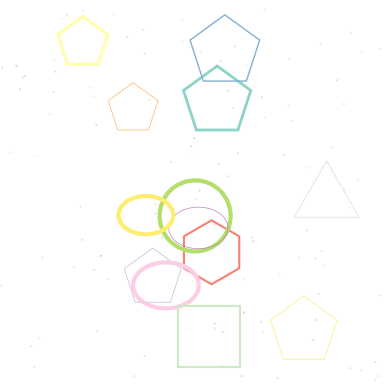[{"shape": "pentagon", "thickness": 2, "radius": 0.46, "center": [0.564, 0.737]}, {"shape": "pentagon", "thickness": 2.5, "radius": 0.34, "center": [0.215, 0.889]}, {"shape": "pentagon", "thickness": 0.5, "radius": 0.39, "center": [0.397, 0.278]}, {"shape": "hexagon", "thickness": 1.5, "radius": 0.41, "center": [0.55, 0.345]}, {"shape": "pentagon", "thickness": 1, "radius": 0.48, "center": [0.584, 0.866]}, {"shape": "pentagon", "thickness": 0.5, "radius": 0.34, "center": [0.346, 0.717]}, {"shape": "circle", "thickness": 3, "radius": 0.46, "center": [0.507, 0.439]}, {"shape": "oval", "thickness": 3, "radius": 0.43, "center": [0.431, 0.259]}, {"shape": "triangle", "thickness": 0.5, "radius": 0.49, "center": [0.848, 0.485]}, {"shape": "oval", "thickness": 0.5, "radius": 0.39, "center": [0.515, 0.408]}, {"shape": "square", "thickness": 1.5, "radius": 0.4, "center": [0.543, 0.127]}, {"shape": "oval", "thickness": 3, "radius": 0.35, "center": [0.379, 0.441]}, {"shape": "pentagon", "thickness": 0.5, "radius": 0.45, "center": [0.789, 0.141]}]